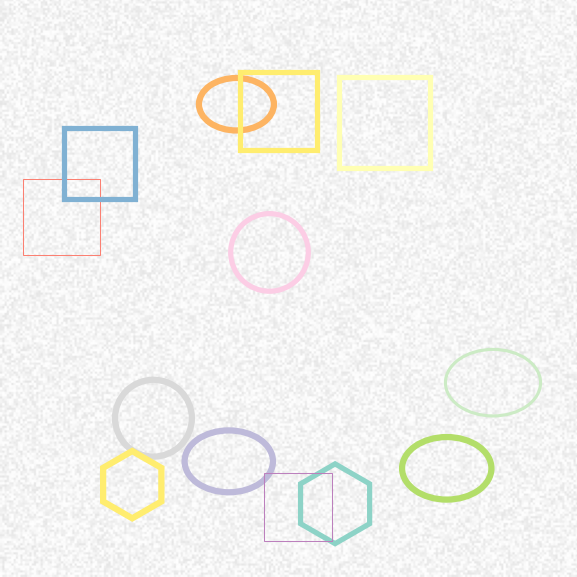[{"shape": "hexagon", "thickness": 2.5, "radius": 0.35, "center": [0.58, 0.127]}, {"shape": "square", "thickness": 2.5, "radius": 0.39, "center": [0.666, 0.787]}, {"shape": "oval", "thickness": 3, "radius": 0.38, "center": [0.396, 0.2]}, {"shape": "square", "thickness": 0.5, "radius": 0.33, "center": [0.106, 0.624]}, {"shape": "square", "thickness": 2.5, "radius": 0.31, "center": [0.173, 0.717]}, {"shape": "oval", "thickness": 3, "radius": 0.32, "center": [0.409, 0.819]}, {"shape": "oval", "thickness": 3, "radius": 0.39, "center": [0.774, 0.188]}, {"shape": "circle", "thickness": 2.5, "radius": 0.34, "center": [0.467, 0.562]}, {"shape": "circle", "thickness": 3, "radius": 0.33, "center": [0.266, 0.275]}, {"shape": "square", "thickness": 0.5, "radius": 0.29, "center": [0.516, 0.121]}, {"shape": "oval", "thickness": 1.5, "radius": 0.41, "center": [0.854, 0.336]}, {"shape": "hexagon", "thickness": 3, "radius": 0.29, "center": [0.229, 0.16]}, {"shape": "square", "thickness": 2.5, "radius": 0.34, "center": [0.482, 0.807]}]